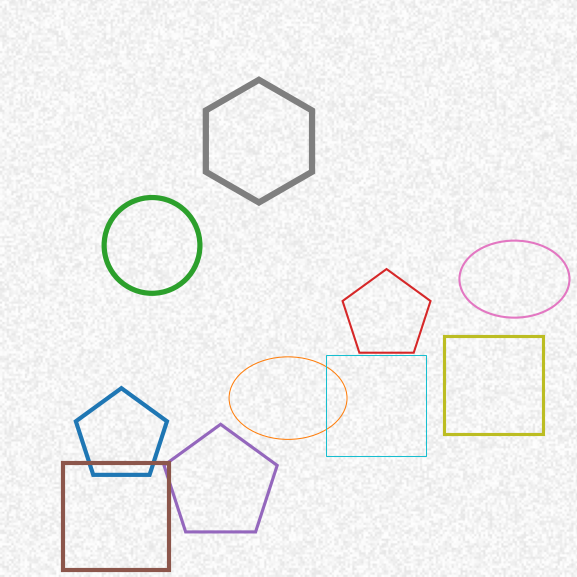[{"shape": "pentagon", "thickness": 2, "radius": 0.41, "center": [0.21, 0.244]}, {"shape": "oval", "thickness": 0.5, "radius": 0.51, "center": [0.499, 0.31]}, {"shape": "circle", "thickness": 2.5, "radius": 0.41, "center": [0.263, 0.574]}, {"shape": "pentagon", "thickness": 1, "radius": 0.4, "center": [0.669, 0.453]}, {"shape": "pentagon", "thickness": 1.5, "radius": 0.52, "center": [0.382, 0.161]}, {"shape": "square", "thickness": 2, "radius": 0.46, "center": [0.201, 0.105]}, {"shape": "oval", "thickness": 1, "radius": 0.48, "center": [0.891, 0.516]}, {"shape": "hexagon", "thickness": 3, "radius": 0.53, "center": [0.448, 0.755]}, {"shape": "square", "thickness": 1.5, "radius": 0.43, "center": [0.854, 0.332]}, {"shape": "square", "thickness": 0.5, "radius": 0.43, "center": [0.651, 0.297]}]